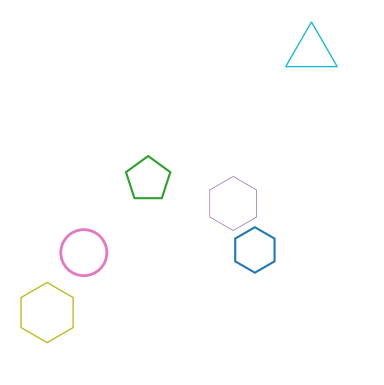[{"shape": "hexagon", "thickness": 1.5, "radius": 0.3, "center": [0.662, 0.351]}, {"shape": "pentagon", "thickness": 1.5, "radius": 0.3, "center": [0.385, 0.534]}, {"shape": "hexagon", "thickness": 0.5, "radius": 0.35, "center": [0.606, 0.471]}, {"shape": "circle", "thickness": 2, "radius": 0.3, "center": [0.218, 0.344]}, {"shape": "hexagon", "thickness": 1, "radius": 0.39, "center": [0.122, 0.188]}, {"shape": "triangle", "thickness": 1, "radius": 0.39, "center": [0.809, 0.866]}]